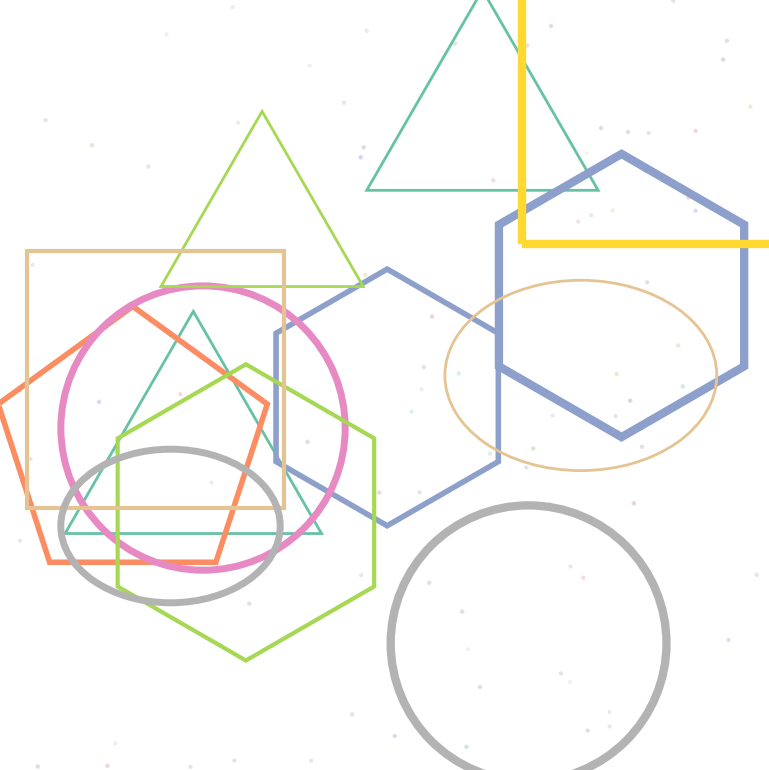[{"shape": "triangle", "thickness": 1, "radius": 0.96, "center": [0.251, 0.403]}, {"shape": "triangle", "thickness": 1, "radius": 0.87, "center": [0.627, 0.84]}, {"shape": "pentagon", "thickness": 2, "radius": 0.92, "center": [0.172, 0.418]}, {"shape": "hexagon", "thickness": 3, "radius": 0.92, "center": [0.807, 0.616]}, {"shape": "hexagon", "thickness": 2, "radius": 0.83, "center": [0.503, 0.484]}, {"shape": "circle", "thickness": 2.5, "radius": 0.92, "center": [0.264, 0.444]}, {"shape": "triangle", "thickness": 1, "radius": 0.76, "center": [0.34, 0.704]}, {"shape": "hexagon", "thickness": 1.5, "radius": 0.96, "center": [0.319, 0.335]}, {"shape": "square", "thickness": 3, "radius": 0.98, "center": [0.874, 0.879]}, {"shape": "oval", "thickness": 1, "radius": 0.88, "center": [0.754, 0.512]}, {"shape": "square", "thickness": 1.5, "radius": 0.84, "center": [0.202, 0.507]}, {"shape": "circle", "thickness": 3, "radius": 0.9, "center": [0.686, 0.165]}, {"shape": "oval", "thickness": 2.5, "radius": 0.71, "center": [0.221, 0.317]}]